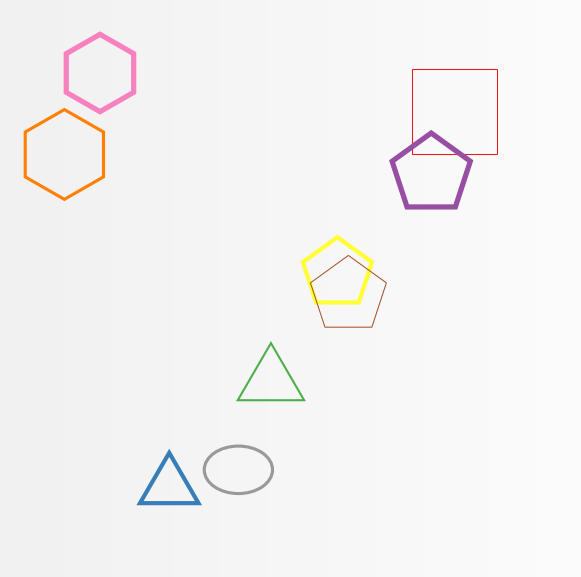[{"shape": "square", "thickness": 0.5, "radius": 0.37, "center": [0.782, 0.807]}, {"shape": "triangle", "thickness": 2, "radius": 0.29, "center": [0.291, 0.157]}, {"shape": "triangle", "thickness": 1, "radius": 0.33, "center": [0.466, 0.339]}, {"shape": "pentagon", "thickness": 2.5, "radius": 0.35, "center": [0.742, 0.698]}, {"shape": "hexagon", "thickness": 1.5, "radius": 0.39, "center": [0.111, 0.732]}, {"shape": "pentagon", "thickness": 2, "radius": 0.31, "center": [0.581, 0.526]}, {"shape": "pentagon", "thickness": 0.5, "radius": 0.34, "center": [0.599, 0.488]}, {"shape": "hexagon", "thickness": 2.5, "radius": 0.33, "center": [0.172, 0.873]}, {"shape": "oval", "thickness": 1.5, "radius": 0.29, "center": [0.41, 0.186]}]